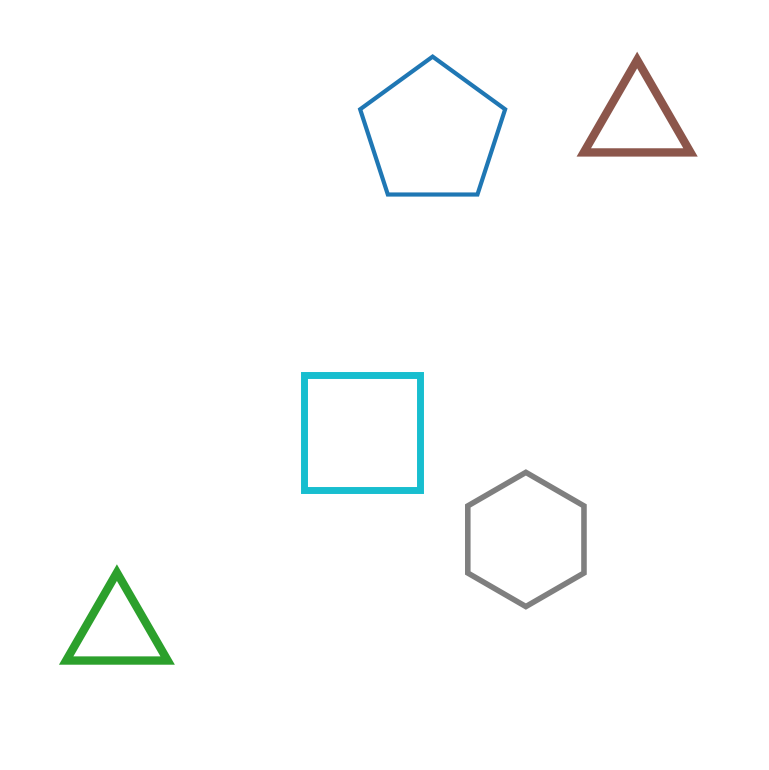[{"shape": "pentagon", "thickness": 1.5, "radius": 0.49, "center": [0.562, 0.827]}, {"shape": "triangle", "thickness": 3, "radius": 0.38, "center": [0.152, 0.18]}, {"shape": "triangle", "thickness": 3, "radius": 0.4, "center": [0.827, 0.842]}, {"shape": "hexagon", "thickness": 2, "radius": 0.44, "center": [0.683, 0.299]}, {"shape": "square", "thickness": 2.5, "radius": 0.37, "center": [0.47, 0.438]}]